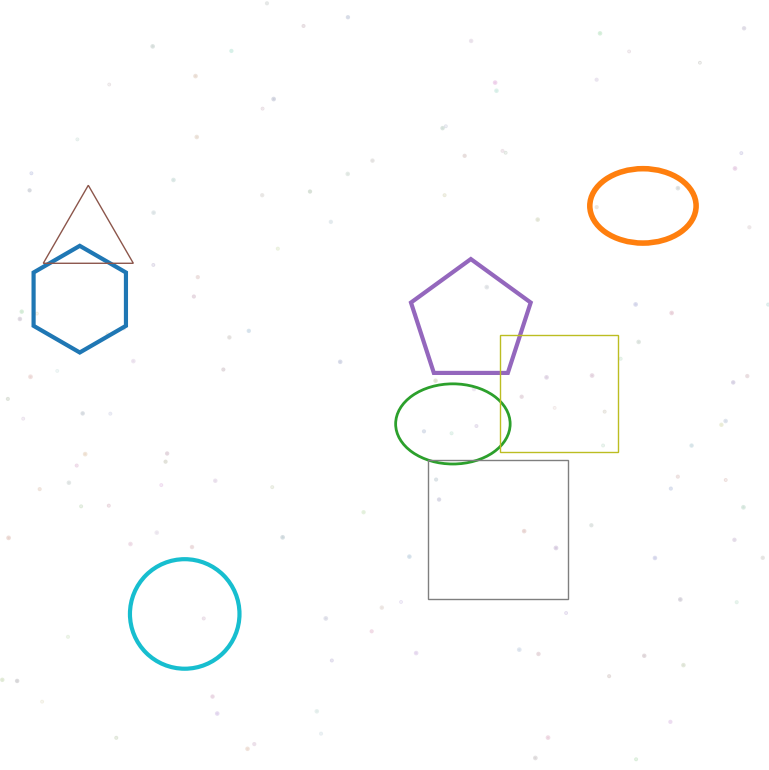[{"shape": "hexagon", "thickness": 1.5, "radius": 0.35, "center": [0.104, 0.611]}, {"shape": "oval", "thickness": 2, "radius": 0.35, "center": [0.835, 0.733]}, {"shape": "oval", "thickness": 1, "radius": 0.37, "center": [0.588, 0.449]}, {"shape": "pentagon", "thickness": 1.5, "radius": 0.41, "center": [0.611, 0.582]}, {"shape": "triangle", "thickness": 0.5, "radius": 0.34, "center": [0.115, 0.692]}, {"shape": "square", "thickness": 0.5, "radius": 0.45, "center": [0.646, 0.312]}, {"shape": "square", "thickness": 0.5, "radius": 0.38, "center": [0.726, 0.489]}, {"shape": "circle", "thickness": 1.5, "radius": 0.36, "center": [0.24, 0.203]}]